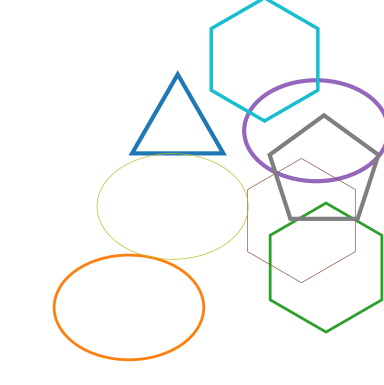[{"shape": "triangle", "thickness": 3, "radius": 0.68, "center": [0.462, 0.67]}, {"shape": "oval", "thickness": 2, "radius": 0.97, "center": [0.335, 0.201]}, {"shape": "hexagon", "thickness": 2, "radius": 0.84, "center": [0.847, 0.305]}, {"shape": "oval", "thickness": 3, "radius": 0.94, "center": [0.822, 0.66]}, {"shape": "hexagon", "thickness": 0.5, "radius": 0.81, "center": [0.783, 0.427]}, {"shape": "pentagon", "thickness": 3, "radius": 0.74, "center": [0.842, 0.552]}, {"shape": "oval", "thickness": 0.5, "radius": 0.98, "center": [0.448, 0.464]}, {"shape": "hexagon", "thickness": 2.5, "radius": 0.8, "center": [0.687, 0.846]}]